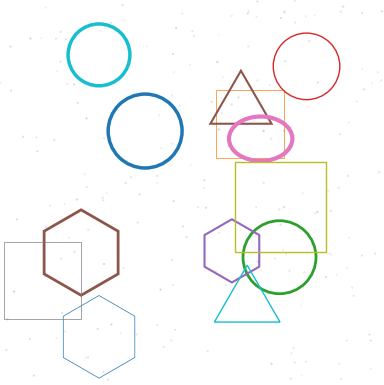[{"shape": "hexagon", "thickness": 0.5, "radius": 0.54, "center": [0.257, 0.125]}, {"shape": "circle", "thickness": 2.5, "radius": 0.48, "center": [0.377, 0.66]}, {"shape": "square", "thickness": 0.5, "radius": 0.44, "center": [0.649, 0.677]}, {"shape": "circle", "thickness": 2, "radius": 0.47, "center": [0.726, 0.332]}, {"shape": "circle", "thickness": 1, "radius": 0.43, "center": [0.796, 0.828]}, {"shape": "hexagon", "thickness": 1.5, "radius": 0.41, "center": [0.602, 0.348]}, {"shape": "triangle", "thickness": 1.5, "radius": 0.46, "center": [0.626, 0.725]}, {"shape": "hexagon", "thickness": 2, "radius": 0.55, "center": [0.211, 0.344]}, {"shape": "oval", "thickness": 3, "radius": 0.41, "center": [0.677, 0.64]}, {"shape": "square", "thickness": 0.5, "radius": 0.5, "center": [0.111, 0.272]}, {"shape": "square", "thickness": 1, "radius": 0.59, "center": [0.728, 0.463]}, {"shape": "circle", "thickness": 2.5, "radius": 0.4, "center": [0.257, 0.857]}, {"shape": "triangle", "thickness": 1, "radius": 0.49, "center": [0.642, 0.213]}]